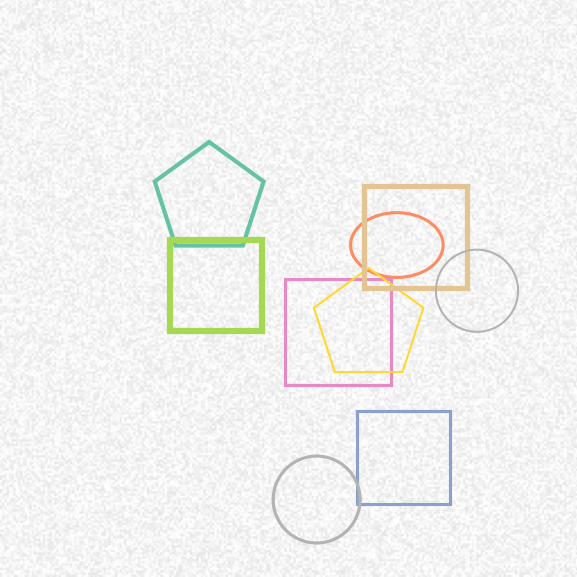[{"shape": "pentagon", "thickness": 2, "radius": 0.5, "center": [0.362, 0.654]}, {"shape": "oval", "thickness": 1.5, "radius": 0.4, "center": [0.687, 0.575]}, {"shape": "square", "thickness": 1.5, "radius": 0.4, "center": [0.699, 0.207]}, {"shape": "square", "thickness": 1.5, "radius": 0.46, "center": [0.585, 0.425]}, {"shape": "square", "thickness": 3, "radius": 0.4, "center": [0.374, 0.505]}, {"shape": "pentagon", "thickness": 1, "radius": 0.5, "center": [0.638, 0.435]}, {"shape": "square", "thickness": 2.5, "radius": 0.44, "center": [0.719, 0.589]}, {"shape": "circle", "thickness": 1.5, "radius": 0.38, "center": [0.548, 0.134]}, {"shape": "circle", "thickness": 1, "radius": 0.36, "center": [0.826, 0.496]}]